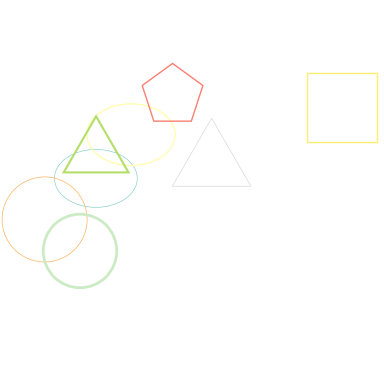[{"shape": "oval", "thickness": 0.5, "radius": 0.54, "center": [0.249, 0.537]}, {"shape": "oval", "thickness": 1, "radius": 0.57, "center": [0.34, 0.65]}, {"shape": "pentagon", "thickness": 1, "radius": 0.41, "center": [0.448, 0.752]}, {"shape": "circle", "thickness": 0.5, "radius": 0.55, "center": [0.116, 0.43]}, {"shape": "triangle", "thickness": 1.5, "radius": 0.49, "center": [0.25, 0.601]}, {"shape": "triangle", "thickness": 0.5, "radius": 0.59, "center": [0.55, 0.575]}, {"shape": "circle", "thickness": 2, "radius": 0.48, "center": [0.208, 0.348]}, {"shape": "square", "thickness": 1, "radius": 0.45, "center": [0.888, 0.721]}]